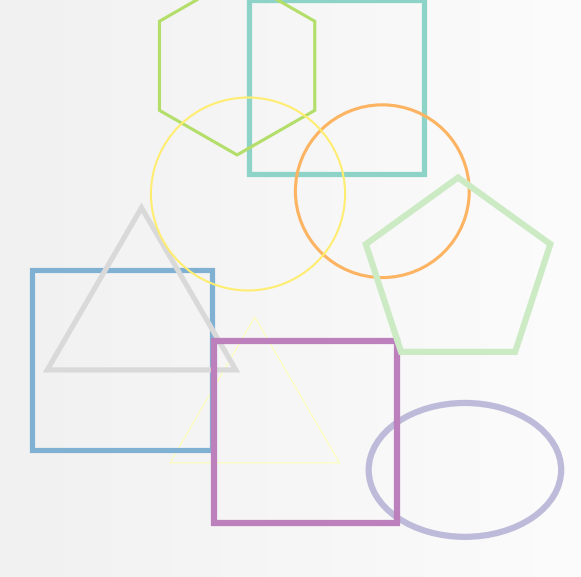[{"shape": "square", "thickness": 2.5, "radius": 0.75, "center": [0.58, 0.849]}, {"shape": "triangle", "thickness": 0.5, "radius": 0.84, "center": [0.438, 0.282]}, {"shape": "oval", "thickness": 3, "radius": 0.83, "center": [0.8, 0.185]}, {"shape": "square", "thickness": 2.5, "radius": 0.78, "center": [0.21, 0.376]}, {"shape": "circle", "thickness": 1.5, "radius": 0.75, "center": [0.658, 0.668]}, {"shape": "hexagon", "thickness": 1.5, "radius": 0.77, "center": [0.408, 0.885]}, {"shape": "triangle", "thickness": 2.5, "radius": 0.94, "center": [0.243, 0.452]}, {"shape": "square", "thickness": 3, "radius": 0.79, "center": [0.525, 0.251]}, {"shape": "pentagon", "thickness": 3, "radius": 0.83, "center": [0.788, 0.525]}, {"shape": "circle", "thickness": 1, "radius": 0.84, "center": [0.427, 0.663]}]